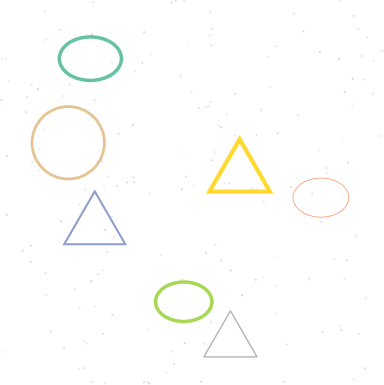[{"shape": "oval", "thickness": 2.5, "radius": 0.4, "center": [0.235, 0.848]}, {"shape": "oval", "thickness": 0.5, "radius": 0.36, "center": [0.834, 0.487]}, {"shape": "triangle", "thickness": 1.5, "radius": 0.46, "center": [0.246, 0.411]}, {"shape": "oval", "thickness": 2.5, "radius": 0.37, "center": [0.477, 0.216]}, {"shape": "triangle", "thickness": 3, "radius": 0.45, "center": [0.622, 0.548]}, {"shape": "circle", "thickness": 2, "radius": 0.47, "center": [0.177, 0.629]}, {"shape": "triangle", "thickness": 1, "radius": 0.4, "center": [0.599, 0.113]}]